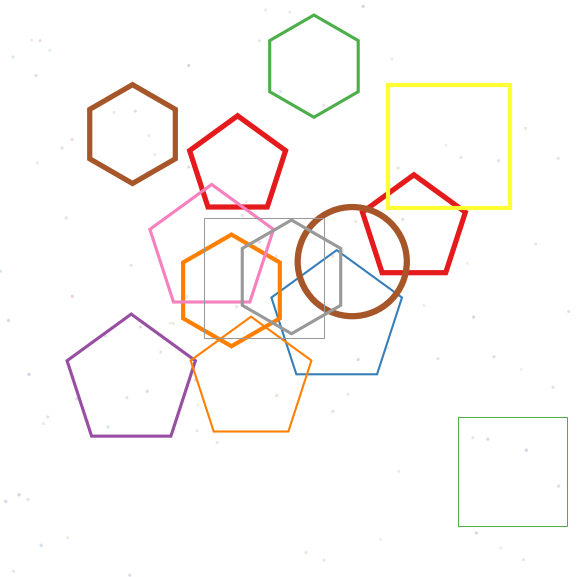[{"shape": "pentagon", "thickness": 2.5, "radius": 0.47, "center": [0.717, 0.603]}, {"shape": "pentagon", "thickness": 2.5, "radius": 0.44, "center": [0.411, 0.711]}, {"shape": "pentagon", "thickness": 1, "radius": 0.59, "center": [0.583, 0.447]}, {"shape": "hexagon", "thickness": 1.5, "radius": 0.44, "center": [0.544, 0.885]}, {"shape": "square", "thickness": 0.5, "radius": 0.47, "center": [0.887, 0.183]}, {"shape": "pentagon", "thickness": 1.5, "radius": 0.58, "center": [0.227, 0.338]}, {"shape": "pentagon", "thickness": 1, "radius": 0.55, "center": [0.435, 0.341]}, {"shape": "hexagon", "thickness": 2, "radius": 0.48, "center": [0.401, 0.496]}, {"shape": "square", "thickness": 2, "radius": 0.53, "center": [0.777, 0.745]}, {"shape": "hexagon", "thickness": 2.5, "radius": 0.43, "center": [0.229, 0.767]}, {"shape": "circle", "thickness": 3, "radius": 0.47, "center": [0.61, 0.546]}, {"shape": "pentagon", "thickness": 1.5, "radius": 0.56, "center": [0.367, 0.567]}, {"shape": "hexagon", "thickness": 1.5, "radius": 0.49, "center": [0.505, 0.52]}, {"shape": "square", "thickness": 0.5, "radius": 0.52, "center": [0.458, 0.517]}]